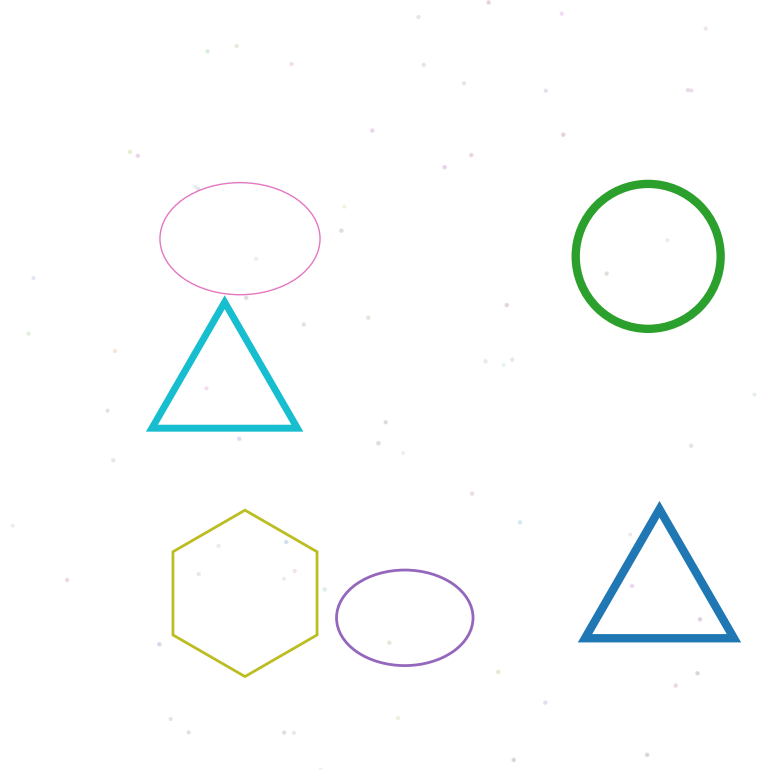[{"shape": "triangle", "thickness": 3, "radius": 0.56, "center": [0.856, 0.227]}, {"shape": "circle", "thickness": 3, "radius": 0.47, "center": [0.842, 0.667]}, {"shape": "oval", "thickness": 1, "radius": 0.44, "center": [0.526, 0.198]}, {"shape": "oval", "thickness": 0.5, "radius": 0.52, "center": [0.312, 0.69]}, {"shape": "hexagon", "thickness": 1, "radius": 0.54, "center": [0.318, 0.229]}, {"shape": "triangle", "thickness": 2.5, "radius": 0.55, "center": [0.292, 0.498]}]